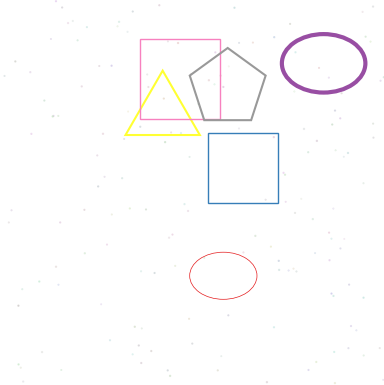[{"shape": "oval", "thickness": 0.5, "radius": 0.44, "center": [0.58, 0.284]}, {"shape": "square", "thickness": 1, "radius": 0.46, "center": [0.632, 0.563]}, {"shape": "oval", "thickness": 3, "radius": 0.54, "center": [0.841, 0.836]}, {"shape": "triangle", "thickness": 1.5, "radius": 0.56, "center": [0.423, 0.705]}, {"shape": "square", "thickness": 1, "radius": 0.52, "center": [0.467, 0.795]}, {"shape": "pentagon", "thickness": 1.5, "radius": 0.52, "center": [0.591, 0.772]}]